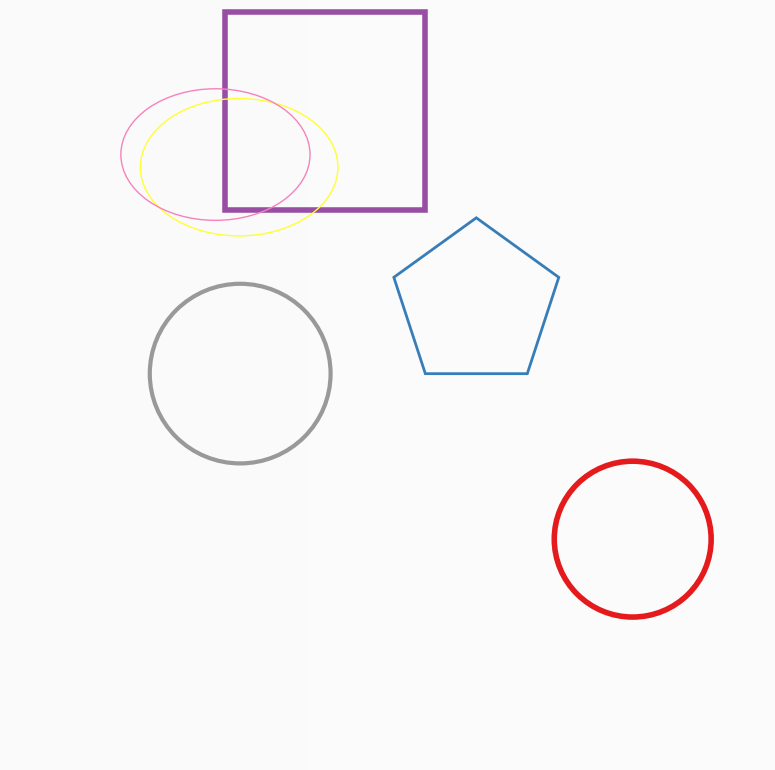[{"shape": "circle", "thickness": 2, "radius": 0.51, "center": [0.816, 0.3]}, {"shape": "pentagon", "thickness": 1, "radius": 0.56, "center": [0.615, 0.605]}, {"shape": "square", "thickness": 2, "radius": 0.64, "center": [0.419, 0.855]}, {"shape": "oval", "thickness": 0.5, "radius": 0.64, "center": [0.309, 0.783]}, {"shape": "oval", "thickness": 0.5, "radius": 0.61, "center": [0.278, 0.799]}, {"shape": "circle", "thickness": 1.5, "radius": 0.58, "center": [0.31, 0.515]}]